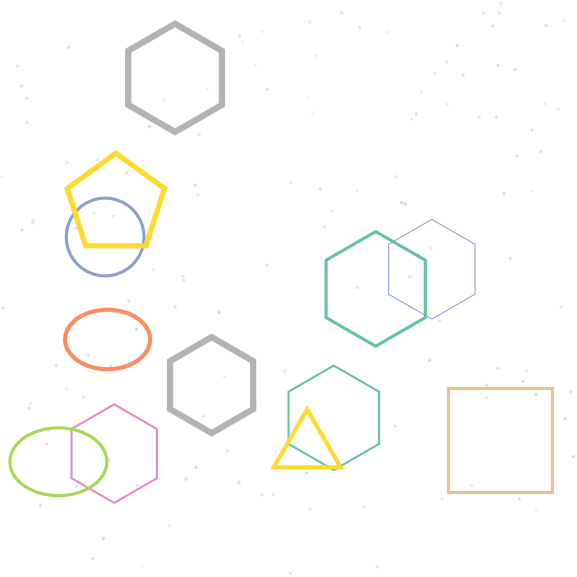[{"shape": "hexagon", "thickness": 1, "radius": 0.45, "center": [0.578, 0.276]}, {"shape": "hexagon", "thickness": 1.5, "radius": 0.5, "center": [0.651, 0.499]}, {"shape": "oval", "thickness": 2, "radius": 0.37, "center": [0.186, 0.411]}, {"shape": "circle", "thickness": 1.5, "radius": 0.34, "center": [0.182, 0.589]}, {"shape": "hexagon", "thickness": 0.5, "radius": 0.43, "center": [0.748, 0.533]}, {"shape": "hexagon", "thickness": 1, "radius": 0.43, "center": [0.198, 0.214]}, {"shape": "oval", "thickness": 1.5, "radius": 0.42, "center": [0.101, 0.2]}, {"shape": "pentagon", "thickness": 2.5, "radius": 0.44, "center": [0.201, 0.645]}, {"shape": "triangle", "thickness": 2, "radius": 0.33, "center": [0.532, 0.223]}, {"shape": "square", "thickness": 1.5, "radius": 0.45, "center": [0.865, 0.238]}, {"shape": "hexagon", "thickness": 3, "radius": 0.42, "center": [0.366, 0.332]}, {"shape": "hexagon", "thickness": 3, "radius": 0.47, "center": [0.303, 0.864]}]